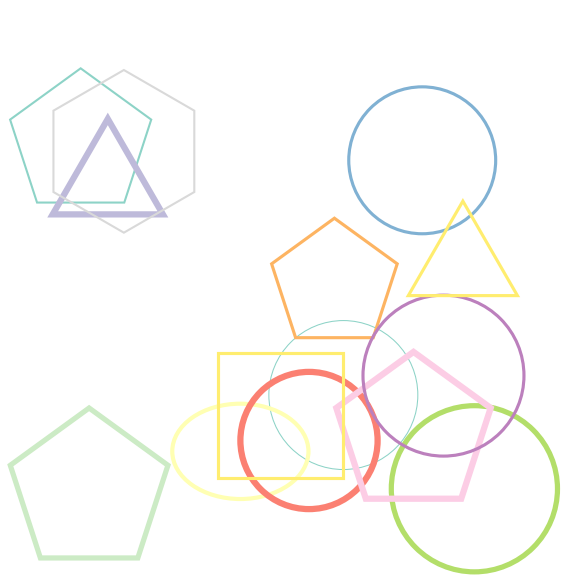[{"shape": "pentagon", "thickness": 1, "radius": 0.64, "center": [0.14, 0.752]}, {"shape": "circle", "thickness": 0.5, "radius": 0.64, "center": [0.595, 0.315]}, {"shape": "oval", "thickness": 2, "radius": 0.59, "center": [0.416, 0.218]}, {"shape": "triangle", "thickness": 3, "radius": 0.55, "center": [0.187, 0.683]}, {"shape": "circle", "thickness": 3, "radius": 0.59, "center": [0.535, 0.236]}, {"shape": "circle", "thickness": 1.5, "radius": 0.64, "center": [0.731, 0.722]}, {"shape": "pentagon", "thickness": 1.5, "radius": 0.57, "center": [0.579, 0.507]}, {"shape": "circle", "thickness": 2.5, "radius": 0.72, "center": [0.821, 0.153]}, {"shape": "pentagon", "thickness": 3, "radius": 0.7, "center": [0.716, 0.249]}, {"shape": "hexagon", "thickness": 1, "radius": 0.7, "center": [0.214, 0.737]}, {"shape": "circle", "thickness": 1.5, "radius": 0.7, "center": [0.768, 0.349]}, {"shape": "pentagon", "thickness": 2.5, "radius": 0.72, "center": [0.154, 0.149]}, {"shape": "square", "thickness": 1.5, "radius": 0.54, "center": [0.485, 0.279]}, {"shape": "triangle", "thickness": 1.5, "radius": 0.55, "center": [0.802, 0.542]}]